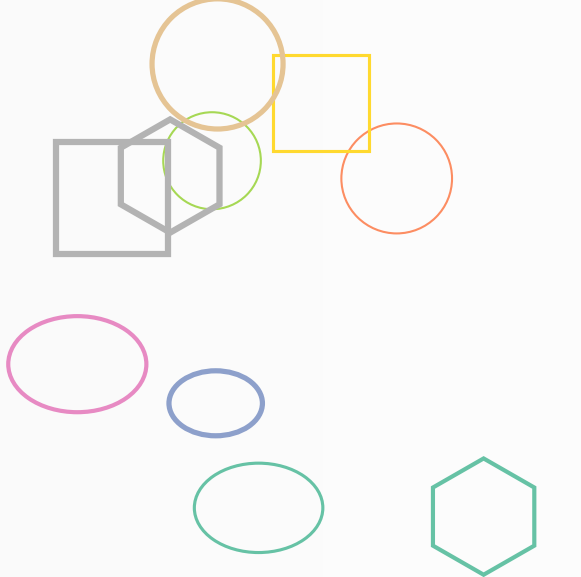[{"shape": "oval", "thickness": 1.5, "radius": 0.55, "center": [0.445, 0.12]}, {"shape": "hexagon", "thickness": 2, "radius": 0.5, "center": [0.832, 0.105]}, {"shape": "circle", "thickness": 1, "radius": 0.48, "center": [0.682, 0.69]}, {"shape": "oval", "thickness": 2.5, "radius": 0.4, "center": [0.371, 0.301]}, {"shape": "oval", "thickness": 2, "radius": 0.59, "center": [0.133, 0.369]}, {"shape": "circle", "thickness": 1, "radius": 0.42, "center": [0.365, 0.721]}, {"shape": "square", "thickness": 1.5, "radius": 0.41, "center": [0.552, 0.821]}, {"shape": "circle", "thickness": 2.5, "radius": 0.56, "center": [0.374, 0.888]}, {"shape": "square", "thickness": 3, "radius": 0.48, "center": [0.192, 0.656]}, {"shape": "hexagon", "thickness": 3, "radius": 0.49, "center": [0.293, 0.694]}]